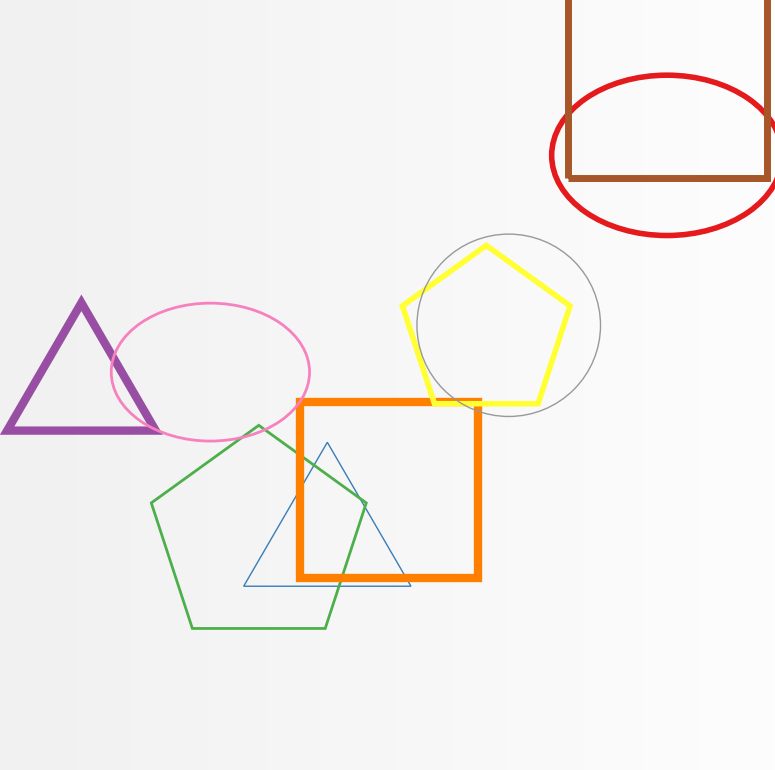[{"shape": "oval", "thickness": 2, "radius": 0.74, "center": [0.861, 0.798]}, {"shape": "triangle", "thickness": 0.5, "radius": 0.62, "center": [0.422, 0.301]}, {"shape": "pentagon", "thickness": 1, "radius": 0.73, "center": [0.334, 0.302]}, {"shape": "triangle", "thickness": 3, "radius": 0.55, "center": [0.105, 0.496]}, {"shape": "square", "thickness": 3, "radius": 0.57, "center": [0.502, 0.363]}, {"shape": "pentagon", "thickness": 2, "radius": 0.57, "center": [0.627, 0.568]}, {"shape": "square", "thickness": 2.5, "radius": 0.64, "center": [0.862, 0.897]}, {"shape": "oval", "thickness": 1, "radius": 0.64, "center": [0.271, 0.517]}, {"shape": "circle", "thickness": 0.5, "radius": 0.59, "center": [0.656, 0.578]}]